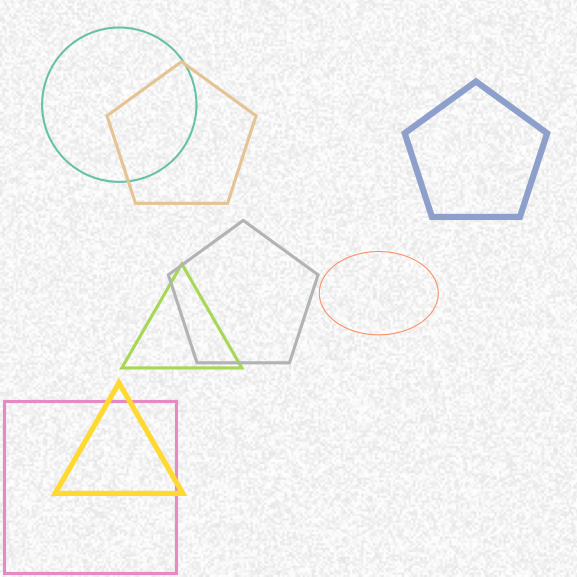[{"shape": "circle", "thickness": 1, "radius": 0.67, "center": [0.207, 0.818]}, {"shape": "oval", "thickness": 0.5, "radius": 0.52, "center": [0.656, 0.491]}, {"shape": "pentagon", "thickness": 3, "radius": 0.65, "center": [0.824, 0.728]}, {"shape": "square", "thickness": 1.5, "radius": 0.75, "center": [0.156, 0.155]}, {"shape": "triangle", "thickness": 1.5, "radius": 0.6, "center": [0.315, 0.422]}, {"shape": "triangle", "thickness": 2.5, "radius": 0.64, "center": [0.206, 0.209]}, {"shape": "pentagon", "thickness": 1.5, "radius": 0.68, "center": [0.314, 0.757]}, {"shape": "pentagon", "thickness": 1.5, "radius": 0.68, "center": [0.421, 0.481]}]